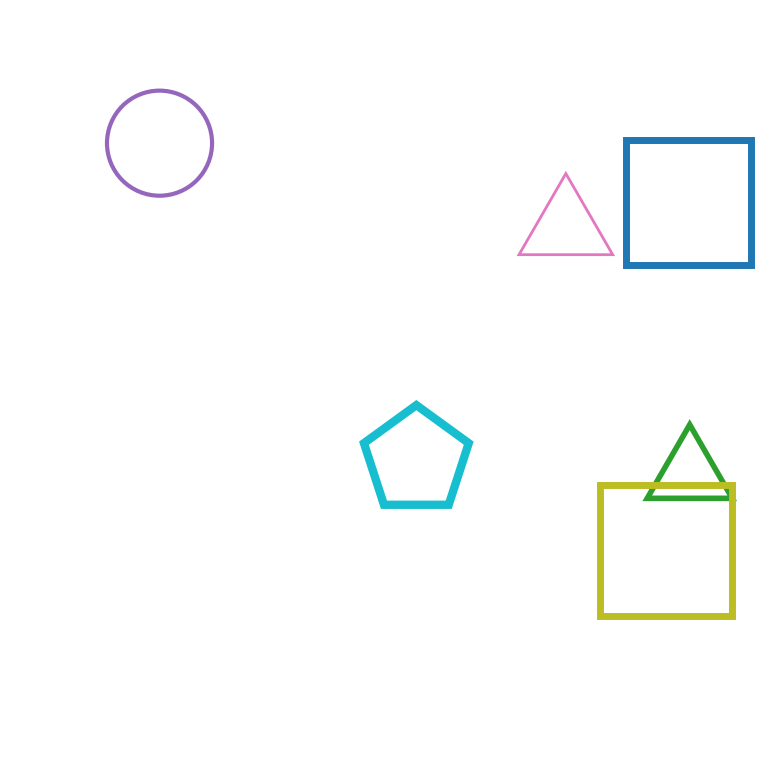[{"shape": "square", "thickness": 2.5, "radius": 0.41, "center": [0.894, 0.737]}, {"shape": "triangle", "thickness": 2, "radius": 0.32, "center": [0.896, 0.385]}, {"shape": "circle", "thickness": 1.5, "radius": 0.34, "center": [0.207, 0.814]}, {"shape": "triangle", "thickness": 1, "radius": 0.35, "center": [0.735, 0.704]}, {"shape": "square", "thickness": 2.5, "radius": 0.43, "center": [0.865, 0.285]}, {"shape": "pentagon", "thickness": 3, "radius": 0.36, "center": [0.541, 0.402]}]